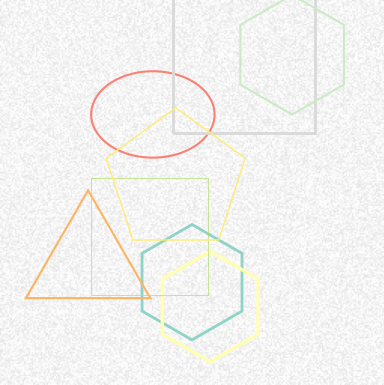[{"shape": "hexagon", "thickness": 2, "radius": 0.75, "center": [0.499, 0.267]}, {"shape": "hexagon", "thickness": 2.5, "radius": 0.72, "center": [0.546, 0.204]}, {"shape": "oval", "thickness": 1.5, "radius": 0.8, "center": [0.397, 0.703]}, {"shape": "triangle", "thickness": 1.5, "radius": 0.93, "center": [0.229, 0.319]}, {"shape": "square", "thickness": 0.5, "radius": 0.76, "center": [0.388, 0.386]}, {"shape": "square", "thickness": 2, "radius": 0.92, "center": [0.633, 0.838]}, {"shape": "hexagon", "thickness": 1.5, "radius": 0.78, "center": [0.759, 0.858]}, {"shape": "pentagon", "thickness": 1, "radius": 0.95, "center": [0.456, 0.53]}]